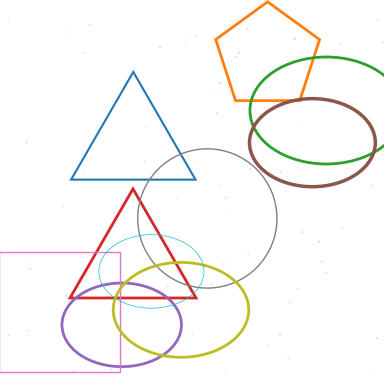[{"shape": "triangle", "thickness": 1.5, "radius": 0.93, "center": [0.346, 0.627]}, {"shape": "pentagon", "thickness": 2, "radius": 0.71, "center": [0.695, 0.853]}, {"shape": "oval", "thickness": 2, "radius": 0.99, "center": [0.848, 0.713]}, {"shape": "triangle", "thickness": 2, "radius": 0.94, "center": [0.345, 0.32]}, {"shape": "oval", "thickness": 2, "radius": 0.78, "center": [0.316, 0.156]}, {"shape": "oval", "thickness": 2.5, "radius": 0.82, "center": [0.811, 0.629]}, {"shape": "square", "thickness": 1, "radius": 0.78, "center": [0.154, 0.19]}, {"shape": "circle", "thickness": 1, "radius": 0.9, "center": [0.538, 0.433]}, {"shape": "oval", "thickness": 2, "radius": 0.88, "center": [0.47, 0.195]}, {"shape": "oval", "thickness": 0.5, "radius": 0.68, "center": [0.393, 0.295]}]